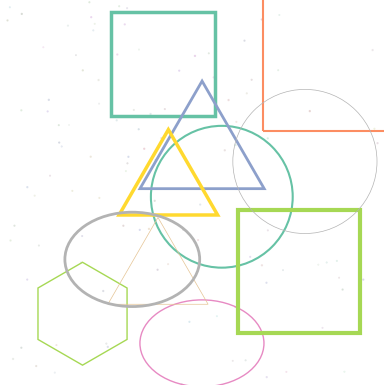[{"shape": "circle", "thickness": 1.5, "radius": 0.92, "center": [0.576, 0.489]}, {"shape": "square", "thickness": 2.5, "radius": 0.68, "center": [0.423, 0.834]}, {"shape": "square", "thickness": 1.5, "radius": 0.94, "center": [0.87, 0.847]}, {"shape": "triangle", "thickness": 2, "radius": 0.93, "center": [0.525, 0.603]}, {"shape": "oval", "thickness": 1, "radius": 0.81, "center": [0.525, 0.108]}, {"shape": "hexagon", "thickness": 1, "radius": 0.67, "center": [0.214, 0.185]}, {"shape": "square", "thickness": 3, "radius": 0.8, "center": [0.777, 0.295]}, {"shape": "triangle", "thickness": 2.5, "radius": 0.74, "center": [0.437, 0.515]}, {"shape": "triangle", "thickness": 0.5, "radius": 0.75, "center": [0.41, 0.285]}, {"shape": "oval", "thickness": 2, "radius": 0.88, "center": [0.344, 0.326]}, {"shape": "circle", "thickness": 0.5, "radius": 0.94, "center": [0.792, 0.581]}]